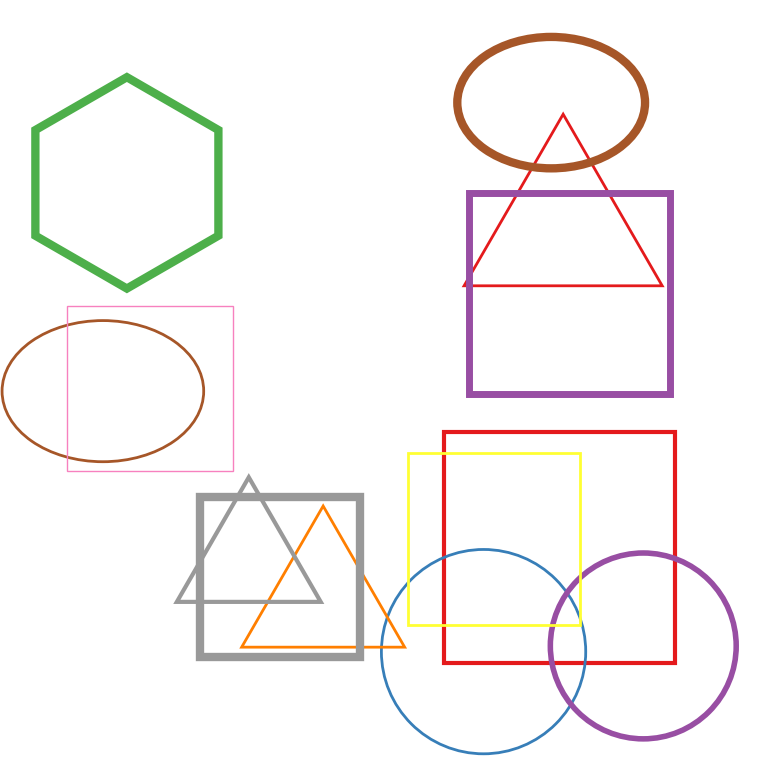[{"shape": "square", "thickness": 1.5, "radius": 0.75, "center": [0.727, 0.289]}, {"shape": "triangle", "thickness": 1, "radius": 0.74, "center": [0.731, 0.703]}, {"shape": "circle", "thickness": 1, "radius": 0.66, "center": [0.628, 0.154]}, {"shape": "hexagon", "thickness": 3, "radius": 0.69, "center": [0.165, 0.763]}, {"shape": "square", "thickness": 2.5, "radius": 0.65, "center": [0.74, 0.619]}, {"shape": "circle", "thickness": 2, "radius": 0.6, "center": [0.835, 0.161]}, {"shape": "triangle", "thickness": 1, "radius": 0.61, "center": [0.42, 0.221]}, {"shape": "square", "thickness": 1, "radius": 0.56, "center": [0.642, 0.3]}, {"shape": "oval", "thickness": 1, "radius": 0.65, "center": [0.134, 0.492]}, {"shape": "oval", "thickness": 3, "radius": 0.61, "center": [0.716, 0.867]}, {"shape": "square", "thickness": 0.5, "radius": 0.54, "center": [0.195, 0.495]}, {"shape": "square", "thickness": 3, "radius": 0.52, "center": [0.363, 0.251]}, {"shape": "triangle", "thickness": 1.5, "radius": 0.54, "center": [0.323, 0.272]}]